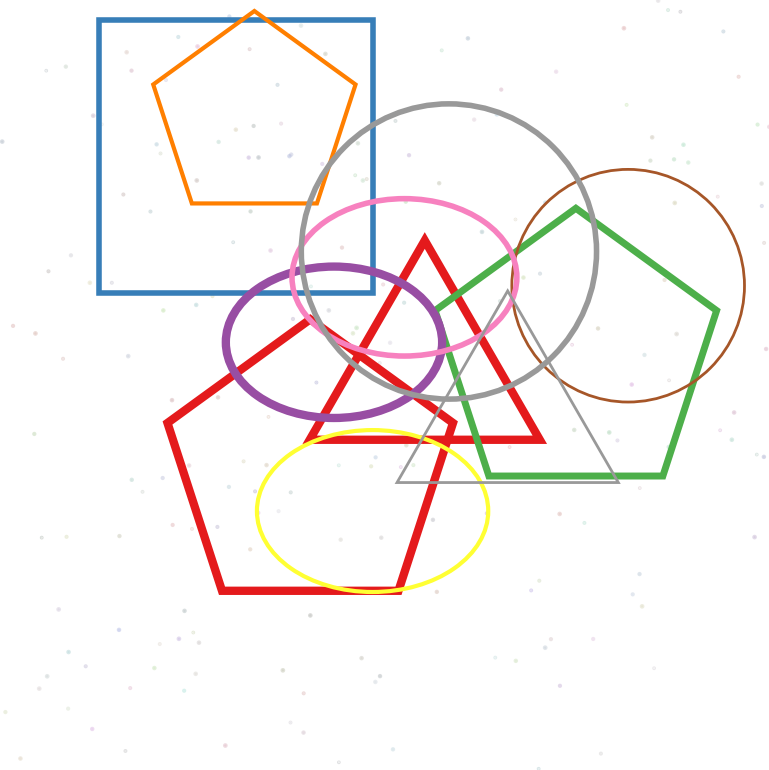[{"shape": "pentagon", "thickness": 3, "radius": 0.97, "center": [0.403, 0.39]}, {"shape": "triangle", "thickness": 3, "radius": 0.86, "center": [0.552, 0.515]}, {"shape": "square", "thickness": 2, "radius": 0.89, "center": [0.306, 0.797]}, {"shape": "pentagon", "thickness": 2.5, "radius": 0.96, "center": [0.748, 0.537]}, {"shape": "oval", "thickness": 3, "radius": 0.7, "center": [0.434, 0.555]}, {"shape": "pentagon", "thickness": 1.5, "radius": 0.69, "center": [0.33, 0.848]}, {"shape": "oval", "thickness": 1.5, "radius": 0.75, "center": [0.484, 0.336]}, {"shape": "circle", "thickness": 1, "radius": 0.76, "center": [0.816, 0.629]}, {"shape": "oval", "thickness": 2, "radius": 0.73, "center": [0.525, 0.64]}, {"shape": "triangle", "thickness": 1, "radius": 0.83, "center": [0.659, 0.456]}, {"shape": "circle", "thickness": 2, "radius": 0.96, "center": [0.583, 0.673]}]